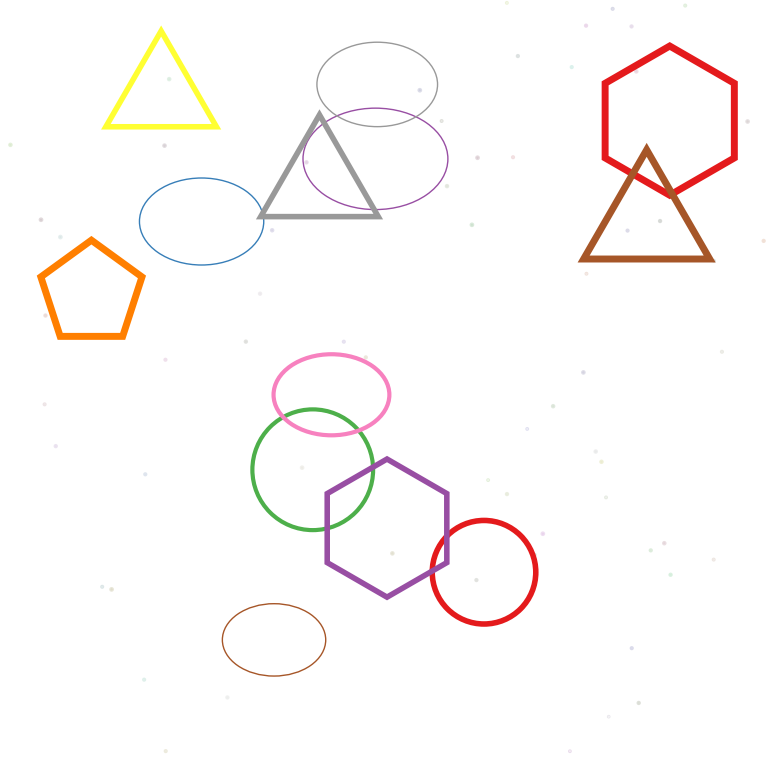[{"shape": "circle", "thickness": 2, "radius": 0.34, "center": [0.629, 0.257]}, {"shape": "hexagon", "thickness": 2.5, "radius": 0.48, "center": [0.87, 0.843]}, {"shape": "oval", "thickness": 0.5, "radius": 0.4, "center": [0.262, 0.712]}, {"shape": "circle", "thickness": 1.5, "radius": 0.39, "center": [0.406, 0.39]}, {"shape": "oval", "thickness": 0.5, "radius": 0.47, "center": [0.488, 0.794]}, {"shape": "hexagon", "thickness": 2, "radius": 0.45, "center": [0.503, 0.314]}, {"shape": "pentagon", "thickness": 2.5, "radius": 0.35, "center": [0.119, 0.619]}, {"shape": "triangle", "thickness": 2, "radius": 0.41, "center": [0.209, 0.877]}, {"shape": "oval", "thickness": 0.5, "radius": 0.34, "center": [0.356, 0.169]}, {"shape": "triangle", "thickness": 2.5, "radius": 0.47, "center": [0.84, 0.711]}, {"shape": "oval", "thickness": 1.5, "radius": 0.38, "center": [0.43, 0.487]}, {"shape": "oval", "thickness": 0.5, "radius": 0.39, "center": [0.49, 0.89]}, {"shape": "triangle", "thickness": 2, "radius": 0.44, "center": [0.415, 0.763]}]